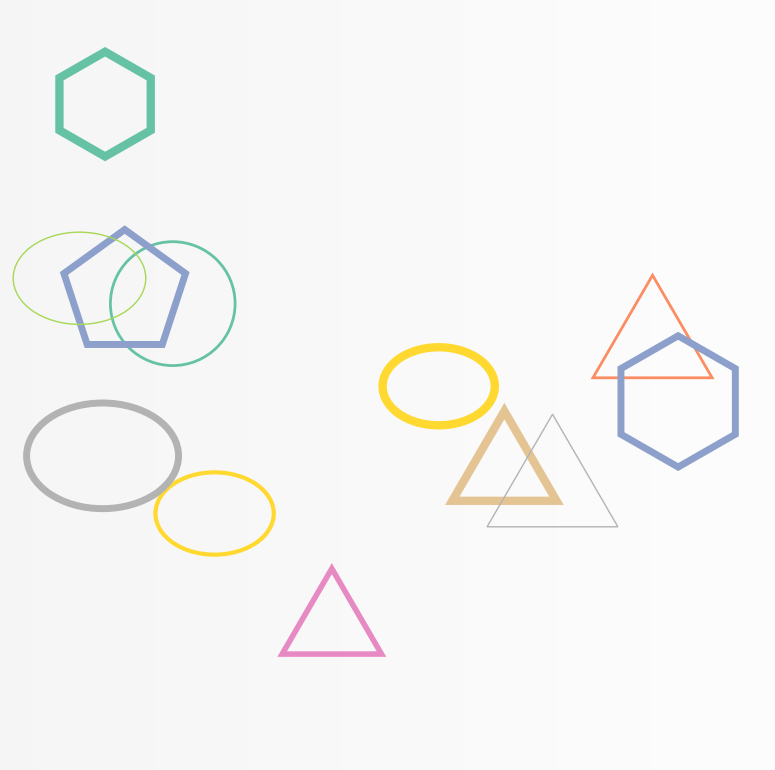[{"shape": "hexagon", "thickness": 3, "radius": 0.34, "center": [0.136, 0.865]}, {"shape": "circle", "thickness": 1, "radius": 0.4, "center": [0.223, 0.606]}, {"shape": "triangle", "thickness": 1, "radius": 0.44, "center": [0.842, 0.554]}, {"shape": "hexagon", "thickness": 2.5, "radius": 0.43, "center": [0.875, 0.479]}, {"shape": "pentagon", "thickness": 2.5, "radius": 0.41, "center": [0.161, 0.619]}, {"shape": "triangle", "thickness": 2, "radius": 0.37, "center": [0.428, 0.188]}, {"shape": "oval", "thickness": 0.5, "radius": 0.43, "center": [0.103, 0.639]}, {"shape": "oval", "thickness": 1.5, "radius": 0.38, "center": [0.277, 0.333]}, {"shape": "oval", "thickness": 3, "radius": 0.36, "center": [0.566, 0.498]}, {"shape": "triangle", "thickness": 3, "radius": 0.39, "center": [0.651, 0.388]}, {"shape": "triangle", "thickness": 0.5, "radius": 0.49, "center": [0.713, 0.365]}, {"shape": "oval", "thickness": 2.5, "radius": 0.49, "center": [0.132, 0.408]}]